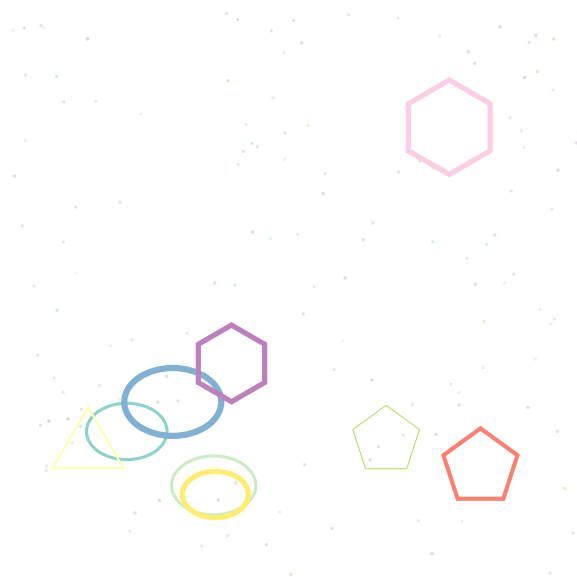[{"shape": "oval", "thickness": 1.5, "radius": 0.35, "center": [0.22, 0.252]}, {"shape": "triangle", "thickness": 1, "radius": 0.35, "center": [0.153, 0.224]}, {"shape": "pentagon", "thickness": 2, "radius": 0.34, "center": [0.832, 0.19]}, {"shape": "oval", "thickness": 3, "radius": 0.42, "center": [0.299, 0.303]}, {"shape": "pentagon", "thickness": 0.5, "radius": 0.3, "center": [0.669, 0.237]}, {"shape": "hexagon", "thickness": 2.5, "radius": 0.41, "center": [0.778, 0.779]}, {"shape": "hexagon", "thickness": 2.5, "radius": 0.33, "center": [0.401, 0.37]}, {"shape": "oval", "thickness": 1.5, "radius": 0.36, "center": [0.37, 0.159]}, {"shape": "oval", "thickness": 2.5, "radius": 0.29, "center": [0.373, 0.143]}]